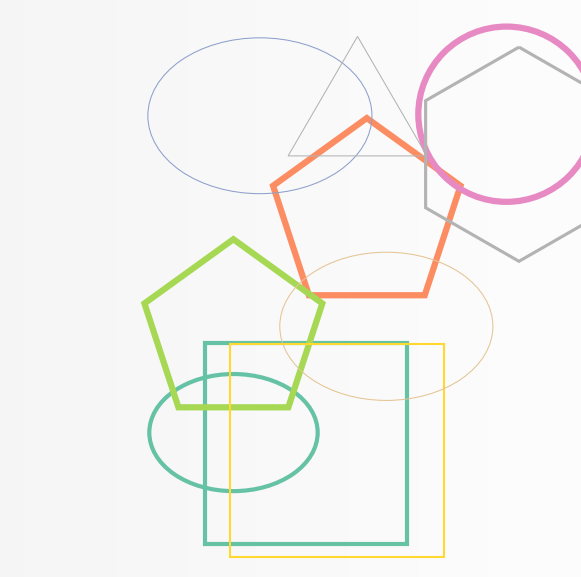[{"shape": "square", "thickness": 2, "radius": 0.87, "center": [0.526, 0.231]}, {"shape": "oval", "thickness": 2, "radius": 0.72, "center": [0.402, 0.25]}, {"shape": "pentagon", "thickness": 3, "radius": 0.85, "center": [0.631, 0.625]}, {"shape": "oval", "thickness": 0.5, "radius": 0.96, "center": [0.447, 0.799]}, {"shape": "circle", "thickness": 3, "radius": 0.76, "center": [0.871, 0.801]}, {"shape": "pentagon", "thickness": 3, "radius": 0.8, "center": [0.402, 0.424]}, {"shape": "square", "thickness": 1, "radius": 0.92, "center": [0.58, 0.219]}, {"shape": "oval", "thickness": 0.5, "radius": 0.92, "center": [0.665, 0.434]}, {"shape": "hexagon", "thickness": 1.5, "radius": 0.93, "center": [0.893, 0.732]}, {"shape": "triangle", "thickness": 0.5, "radius": 0.69, "center": [0.615, 0.798]}]